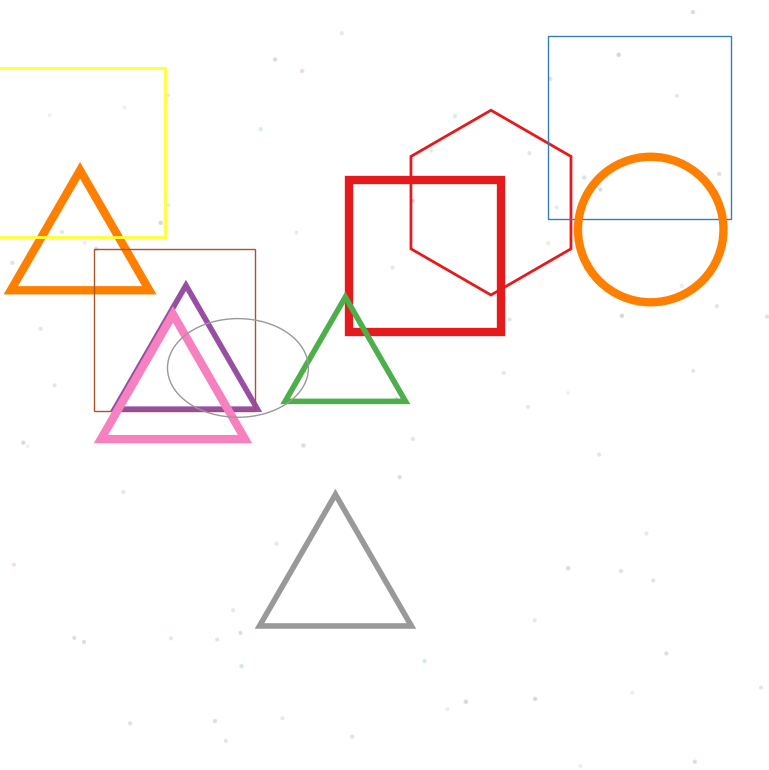[{"shape": "hexagon", "thickness": 1, "radius": 0.6, "center": [0.638, 0.737]}, {"shape": "square", "thickness": 3, "radius": 0.49, "center": [0.552, 0.668]}, {"shape": "square", "thickness": 0.5, "radius": 0.59, "center": [0.831, 0.835]}, {"shape": "triangle", "thickness": 2, "radius": 0.45, "center": [0.448, 0.524]}, {"shape": "triangle", "thickness": 2, "radius": 0.54, "center": [0.241, 0.522]}, {"shape": "circle", "thickness": 3, "radius": 0.47, "center": [0.845, 0.702]}, {"shape": "triangle", "thickness": 3, "radius": 0.52, "center": [0.104, 0.675]}, {"shape": "square", "thickness": 1, "radius": 0.55, "center": [0.105, 0.802]}, {"shape": "square", "thickness": 0.5, "radius": 0.52, "center": [0.226, 0.571]}, {"shape": "triangle", "thickness": 3, "radius": 0.54, "center": [0.225, 0.484]}, {"shape": "triangle", "thickness": 2, "radius": 0.57, "center": [0.436, 0.244]}, {"shape": "oval", "thickness": 0.5, "radius": 0.46, "center": [0.309, 0.522]}]